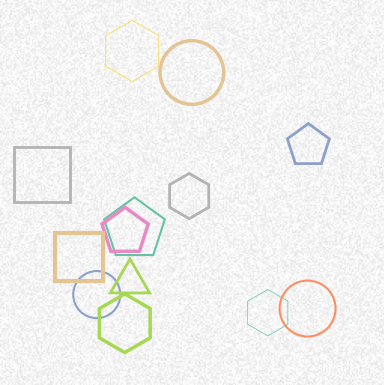[{"shape": "hexagon", "thickness": 0.5, "radius": 0.3, "center": [0.695, 0.188]}, {"shape": "pentagon", "thickness": 1.5, "radius": 0.41, "center": [0.349, 0.405]}, {"shape": "circle", "thickness": 1.5, "radius": 0.36, "center": [0.799, 0.199]}, {"shape": "pentagon", "thickness": 2, "radius": 0.29, "center": [0.801, 0.622]}, {"shape": "circle", "thickness": 1.5, "radius": 0.31, "center": [0.251, 0.235]}, {"shape": "pentagon", "thickness": 2.5, "radius": 0.32, "center": [0.325, 0.398]}, {"shape": "hexagon", "thickness": 2.5, "radius": 0.38, "center": [0.324, 0.16]}, {"shape": "triangle", "thickness": 2, "radius": 0.29, "center": [0.338, 0.269]}, {"shape": "hexagon", "thickness": 0.5, "radius": 0.4, "center": [0.344, 0.868]}, {"shape": "circle", "thickness": 2.5, "radius": 0.41, "center": [0.498, 0.812]}, {"shape": "square", "thickness": 3, "radius": 0.31, "center": [0.205, 0.332]}, {"shape": "square", "thickness": 2, "radius": 0.36, "center": [0.109, 0.548]}, {"shape": "hexagon", "thickness": 2, "radius": 0.29, "center": [0.491, 0.491]}]